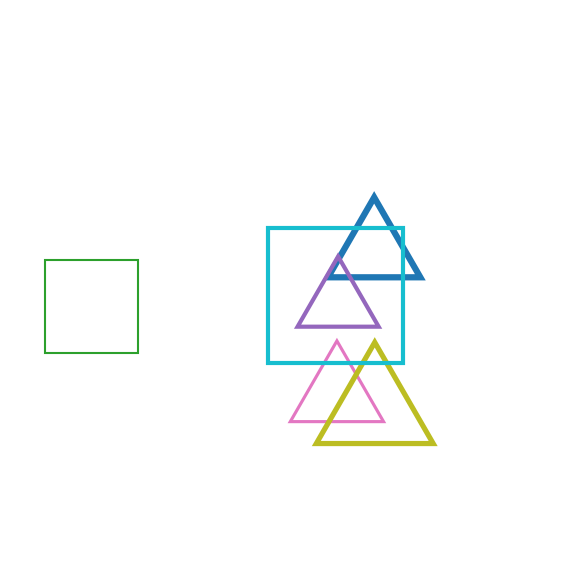[{"shape": "triangle", "thickness": 3, "radius": 0.46, "center": [0.648, 0.565]}, {"shape": "square", "thickness": 1, "radius": 0.4, "center": [0.159, 0.469]}, {"shape": "triangle", "thickness": 2, "radius": 0.41, "center": [0.585, 0.474]}, {"shape": "triangle", "thickness": 1.5, "radius": 0.47, "center": [0.583, 0.316]}, {"shape": "triangle", "thickness": 2.5, "radius": 0.58, "center": [0.649, 0.29]}, {"shape": "square", "thickness": 2, "radius": 0.58, "center": [0.581, 0.487]}]